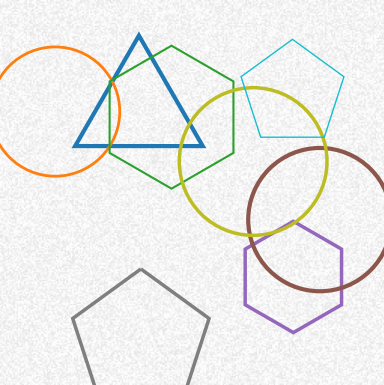[{"shape": "triangle", "thickness": 3, "radius": 0.96, "center": [0.361, 0.716]}, {"shape": "circle", "thickness": 2, "radius": 0.84, "center": [0.143, 0.71]}, {"shape": "hexagon", "thickness": 1.5, "radius": 0.93, "center": [0.446, 0.696]}, {"shape": "hexagon", "thickness": 2.5, "radius": 0.72, "center": [0.762, 0.281]}, {"shape": "circle", "thickness": 3, "radius": 0.93, "center": [0.831, 0.43]}, {"shape": "pentagon", "thickness": 2.5, "radius": 0.93, "center": [0.366, 0.115]}, {"shape": "circle", "thickness": 2.5, "radius": 0.96, "center": [0.657, 0.58]}, {"shape": "pentagon", "thickness": 1, "radius": 0.7, "center": [0.76, 0.757]}]